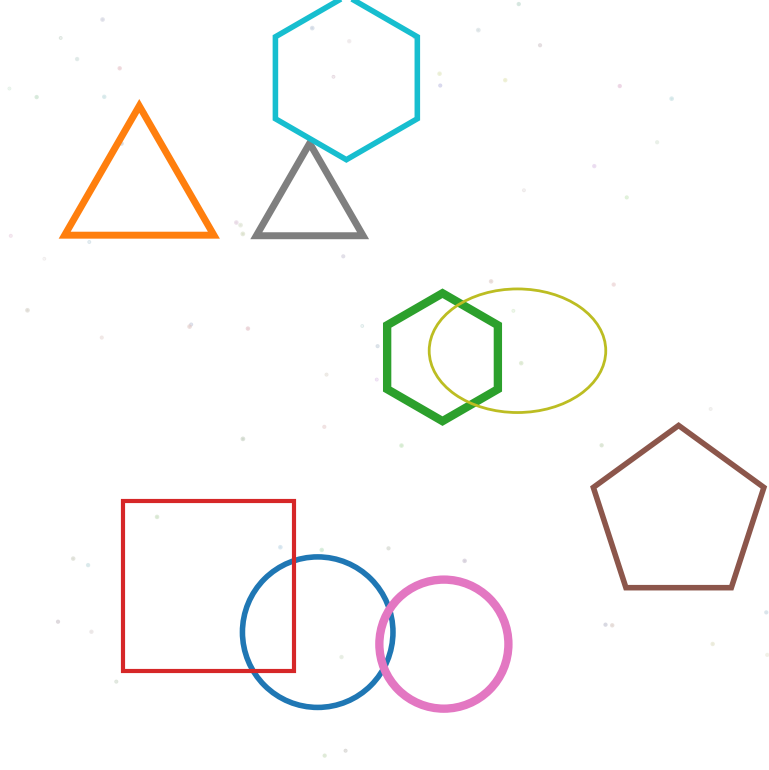[{"shape": "circle", "thickness": 2, "radius": 0.49, "center": [0.413, 0.179]}, {"shape": "triangle", "thickness": 2.5, "radius": 0.56, "center": [0.181, 0.751]}, {"shape": "hexagon", "thickness": 3, "radius": 0.42, "center": [0.575, 0.536]}, {"shape": "square", "thickness": 1.5, "radius": 0.55, "center": [0.271, 0.239]}, {"shape": "pentagon", "thickness": 2, "radius": 0.58, "center": [0.881, 0.331]}, {"shape": "circle", "thickness": 3, "radius": 0.42, "center": [0.576, 0.163]}, {"shape": "triangle", "thickness": 2.5, "radius": 0.4, "center": [0.402, 0.734]}, {"shape": "oval", "thickness": 1, "radius": 0.57, "center": [0.672, 0.545]}, {"shape": "hexagon", "thickness": 2, "radius": 0.53, "center": [0.45, 0.899]}]